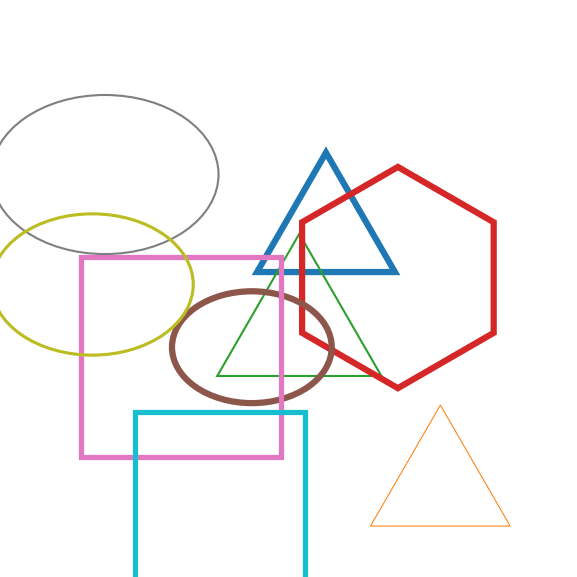[{"shape": "triangle", "thickness": 3, "radius": 0.69, "center": [0.564, 0.597]}, {"shape": "triangle", "thickness": 0.5, "radius": 0.7, "center": [0.763, 0.158]}, {"shape": "triangle", "thickness": 1, "radius": 0.82, "center": [0.518, 0.43]}, {"shape": "hexagon", "thickness": 3, "radius": 0.96, "center": [0.689, 0.519]}, {"shape": "oval", "thickness": 3, "radius": 0.69, "center": [0.436, 0.398]}, {"shape": "square", "thickness": 2.5, "radius": 0.86, "center": [0.314, 0.381]}, {"shape": "oval", "thickness": 1, "radius": 0.98, "center": [0.182, 0.697]}, {"shape": "oval", "thickness": 1.5, "radius": 0.87, "center": [0.16, 0.507]}, {"shape": "square", "thickness": 2.5, "radius": 0.74, "center": [0.381, 0.137]}]